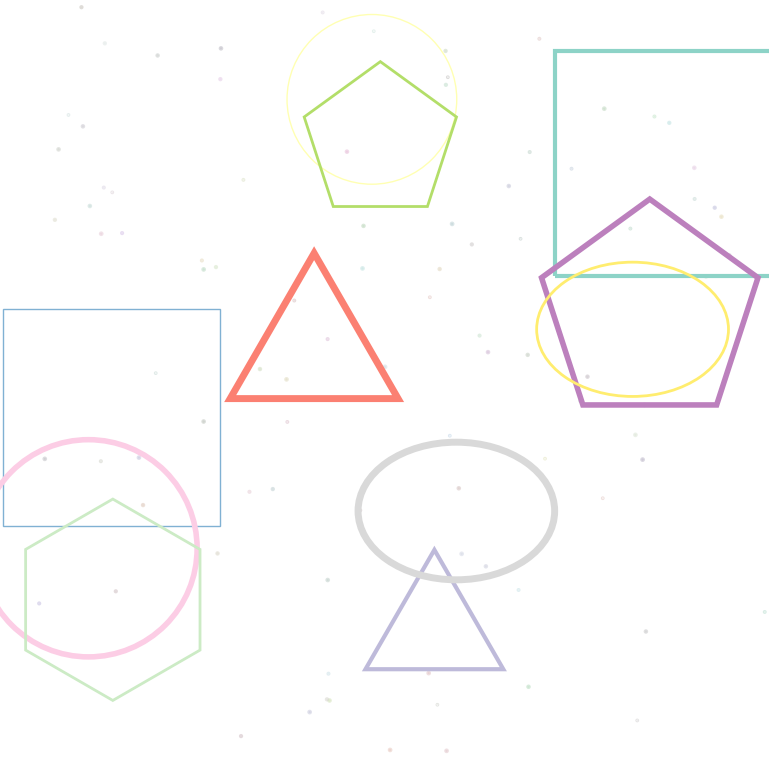[{"shape": "square", "thickness": 1.5, "radius": 0.73, "center": [0.867, 0.787]}, {"shape": "circle", "thickness": 0.5, "radius": 0.55, "center": [0.483, 0.871]}, {"shape": "triangle", "thickness": 1.5, "radius": 0.52, "center": [0.564, 0.183]}, {"shape": "triangle", "thickness": 2.5, "radius": 0.63, "center": [0.408, 0.545]}, {"shape": "square", "thickness": 0.5, "radius": 0.71, "center": [0.145, 0.457]}, {"shape": "pentagon", "thickness": 1, "radius": 0.52, "center": [0.494, 0.816]}, {"shape": "circle", "thickness": 2, "radius": 0.71, "center": [0.115, 0.288]}, {"shape": "oval", "thickness": 2.5, "radius": 0.64, "center": [0.593, 0.336]}, {"shape": "pentagon", "thickness": 2, "radius": 0.74, "center": [0.844, 0.594]}, {"shape": "hexagon", "thickness": 1, "radius": 0.65, "center": [0.147, 0.221]}, {"shape": "oval", "thickness": 1, "radius": 0.62, "center": [0.822, 0.572]}]